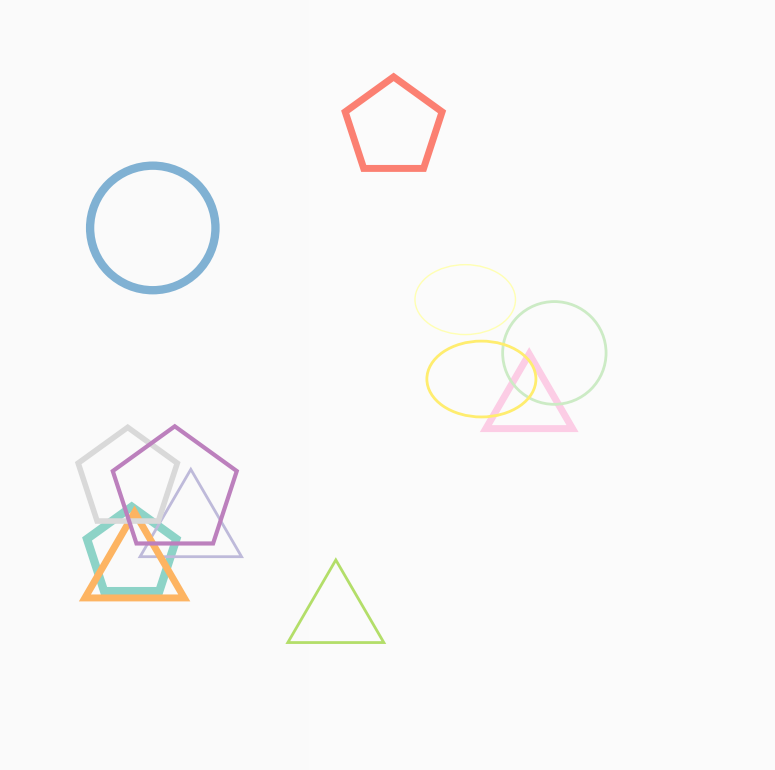[{"shape": "pentagon", "thickness": 3, "radius": 0.3, "center": [0.17, 0.281]}, {"shape": "oval", "thickness": 0.5, "radius": 0.32, "center": [0.6, 0.611]}, {"shape": "triangle", "thickness": 1, "radius": 0.38, "center": [0.246, 0.315]}, {"shape": "pentagon", "thickness": 2.5, "radius": 0.33, "center": [0.508, 0.834]}, {"shape": "circle", "thickness": 3, "radius": 0.4, "center": [0.197, 0.704]}, {"shape": "triangle", "thickness": 2.5, "radius": 0.37, "center": [0.174, 0.26]}, {"shape": "triangle", "thickness": 1, "radius": 0.36, "center": [0.433, 0.201]}, {"shape": "triangle", "thickness": 2.5, "radius": 0.32, "center": [0.683, 0.476]}, {"shape": "pentagon", "thickness": 2, "radius": 0.34, "center": [0.165, 0.378]}, {"shape": "pentagon", "thickness": 1.5, "radius": 0.42, "center": [0.226, 0.362]}, {"shape": "circle", "thickness": 1, "radius": 0.33, "center": [0.715, 0.542]}, {"shape": "oval", "thickness": 1, "radius": 0.35, "center": [0.621, 0.508]}]